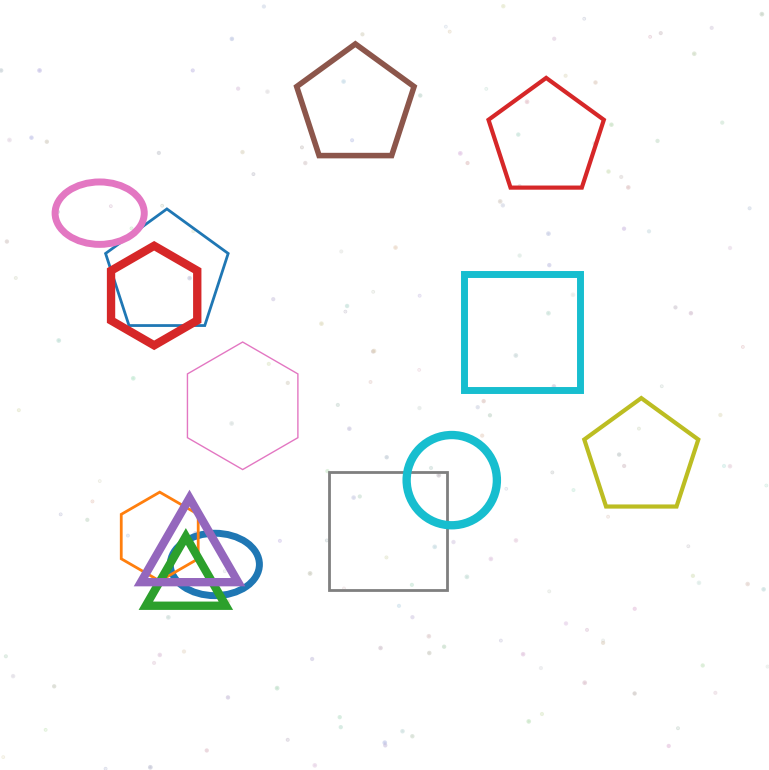[{"shape": "pentagon", "thickness": 1, "radius": 0.42, "center": [0.217, 0.645]}, {"shape": "oval", "thickness": 2.5, "radius": 0.29, "center": [0.279, 0.267]}, {"shape": "hexagon", "thickness": 1, "radius": 0.29, "center": [0.207, 0.303]}, {"shape": "triangle", "thickness": 3, "radius": 0.3, "center": [0.241, 0.243]}, {"shape": "pentagon", "thickness": 1.5, "radius": 0.39, "center": [0.709, 0.82]}, {"shape": "hexagon", "thickness": 3, "radius": 0.32, "center": [0.2, 0.616]}, {"shape": "triangle", "thickness": 3, "radius": 0.36, "center": [0.246, 0.28]}, {"shape": "pentagon", "thickness": 2, "radius": 0.4, "center": [0.462, 0.863]}, {"shape": "hexagon", "thickness": 0.5, "radius": 0.41, "center": [0.315, 0.473]}, {"shape": "oval", "thickness": 2.5, "radius": 0.29, "center": [0.129, 0.723]}, {"shape": "square", "thickness": 1, "radius": 0.38, "center": [0.504, 0.311]}, {"shape": "pentagon", "thickness": 1.5, "radius": 0.39, "center": [0.833, 0.405]}, {"shape": "circle", "thickness": 3, "radius": 0.29, "center": [0.587, 0.376]}, {"shape": "square", "thickness": 2.5, "radius": 0.38, "center": [0.677, 0.569]}]